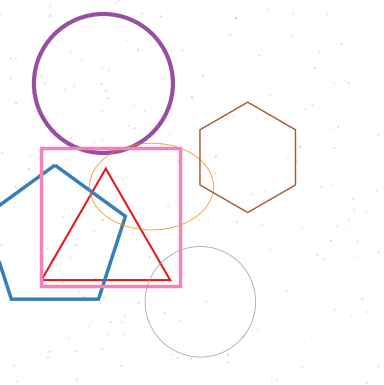[{"shape": "triangle", "thickness": 1.5, "radius": 0.96, "center": [0.275, 0.369]}, {"shape": "pentagon", "thickness": 2.5, "radius": 0.96, "center": [0.143, 0.379]}, {"shape": "circle", "thickness": 3, "radius": 0.9, "center": [0.269, 0.783]}, {"shape": "oval", "thickness": 0.5, "radius": 0.81, "center": [0.393, 0.515]}, {"shape": "hexagon", "thickness": 1, "radius": 0.72, "center": [0.643, 0.591]}, {"shape": "square", "thickness": 2.5, "radius": 0.9, "center": [0.287, 0.436]}, {"shape": "circle", "thickness": 0.5, "radius": 0.72, "center": [0.52, 0.216]}]